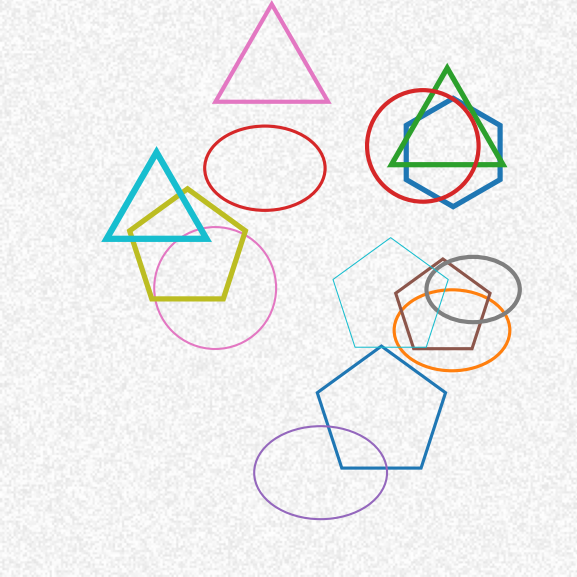[{"shape": "hexagon", "thickness": 2.5, "radius": 0.47, "center": [0.785, 0.735]}, {"shape": "pentagon", "thickness": 1.5, "radius": 0.58, "center": [0.66, 0.283]}, {"shape": "oval", "thickness": 1.5, "radius": 0.5, "center": [0.783, 0.427]}, {"shape": "triangle", "thickness": 2.5, "radius": 0.56, "center": [0.774, 0.77]}, {"shape": "circle", "thickness": 2, "radius": 0.48, "center": [0.732, 0.746]}, {"shape": "oval", "thickness": 1.5, "radius": 0.52, "center": [0.459, 0.708]}, {"shape": "oval", "thickness": 1, "radius": 0.58, "center": [0.555, 0.181]}, {"shape": "pentagon", "thickness": 1.5, "radius": 0.43, "center": [0.767, 0.465]}, {"shape": "circle", "thickness": 1, "radius": 0.53, "center": [0.373, 0.5]}, {"shape": "triangle", "thickness": 2, "radius": 0.56, "center": [0.471, 0.879]}, {"shape": "oval", "thickness": 2, "radius": 0.4, "center": [0.819, 0.498]}, {"shape": "pentagon", "thickness": 2.5, "radius": 0.53, "center": [0.325, 0.567]}, {"shape": "pentagon", "thickness": 0.5, "radius": 0.52, "center": [0.676, 0.483]}, {"shape": "triangle", "thickness": 3, "radius": 0.5, "center": [0.271, 0.636]}]